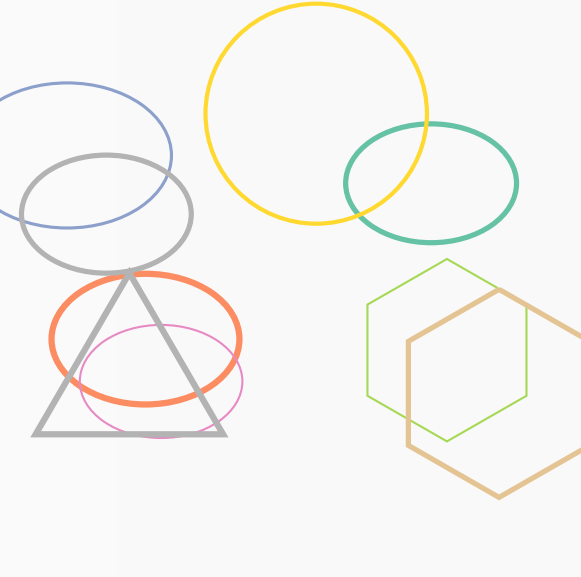[{"shape": "oval", "thickness": 2.5, "radius": 0.73, "center": [0.742, 0.682]}, {"shape": "oval", "thickness": 3, "radius": 0.81, "center": [0.25, 0.412]}, {"shape": "oval", "thickness": 1.5, "radius": 0.9, "center": [0.116, 0.73]}, {"shape": "oval", "thickness": 1, "radius": 0.7, "center": [0.277, 0.339]}, {"shape": "hexagon", "thickness": 1, "radius": 0.79, "center": [0.769, 0.393]}, {"shape": "circle", "thickness": 2, "radius": 0.95, "center": [0.544, 0.802]}, {"shape": "hexagon", "thickness": 2.5, "radius": 0.9, "center": [0.859, 0.318]}, {"shape": "triangle", "thickness": 3, "radius": 0.93, "center": [0.223, 0.34]}, {"shape": "oval", "thickness": 2.5, "radius": 0.73, "center": [0.183, 0.628]}]